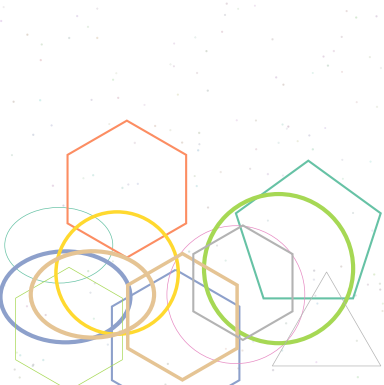[{"shape": "pentagon", "thickness": 1.5, "radius": 0.99, "center": [0.801, 0.385]}, {"shape": "oval", "thickness": 0.5, "radius": 0.7, "center": [0.153, 0.363]}, {"shape": "hexagon", "thickness": 1.5, "radius": 0.89, "center": [0.329, 0.509]}, {"shape": "hexagon", "thickness": 1.5, "radius": 0.96, "center": [0.456, 0.108]}, {"shape": "oval", "thickness": 3, "radius": 0.84, "center": [0.17, 0.229]}, {"shape": "circle", "thickness": 0.5, "radius": 0.9, "center": [0.613, 0.235]}, {"shape": "circle", "thickness": 3, "radius": 0.97, "center": [0.724, 0.302]}, {"shape": "hexagon", "thickness": 0.5, "radius": 0.8, "center": [0.179, 0.146]}, {"shape": "circle", "thickness": 2.5, "radius": 0.79, "center": [0.304, 0.291]}, {"shape": "oval", "thickness": 3, "radius": 0.8, "center": [0.24, 0.235]}, {"shape": "hexagon", "thickness": 2.5, "radius": 0.82, "center": [0.474, 0.177]}, {"shape": "triangle", "thickness": 0.5, "radius": 0.81, "center": [0.848, 0.131]}, {"shape": "hexagon", "thickness": 1.5, "radius": 0.74, "center": [0.631, 0.266]}]